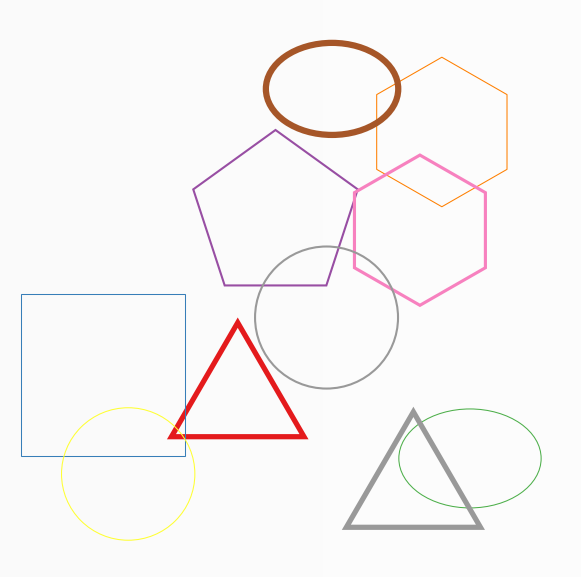[{"shape": "triangle", "thickness": 2.5, "radius": 0.66, "center": [0.409, 0.309]}, {"shape": "square", "thickness": 0.5, "radius": 0.7, "center": [0.177, 0.35]}, {"shape": "oval", "thickness": 0.5, "radius": 0.61, "center": [0.809, 0.205]}, {"shape": "pentagon", "thickness": 1, "radius": 0.74, "center": [0.474, 0.625]}, {"shape": "hexagon", "thickness": 0.5, "radius": 0.65, "center": [0.76, 0.771]}, {"shape": "circle", "thickness": 0.5, "radius": 0.57, "center": [0.221, 0.178]}, {"shape": "oval", "thickness": 3, "radius": 0.57, "center": [0.571, 0.845]}, {"shape": "hexagon", "thickness": 1.5, "radius": 0.65, "center": [0.722, 0.601]}, {"shape": "circle", "thickness": 1, "radius": 0.61, "center": [0.562, 0.449]}, {"shape": "triangle", "thickness": 2.5, "radius": 0.67, "center": [0.711, 0.153]}]